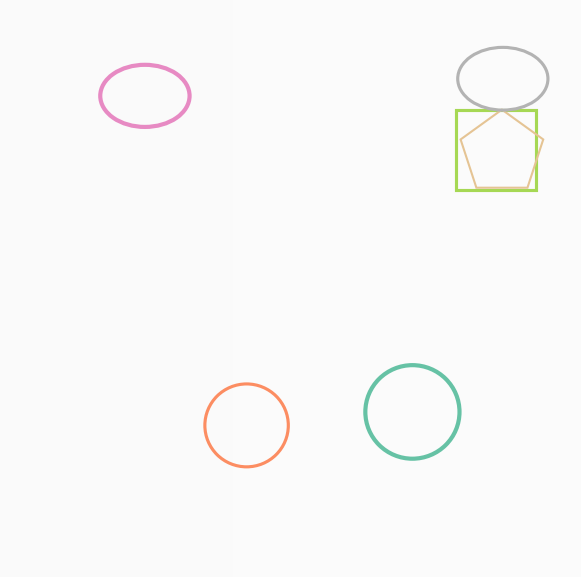[{"shape": "circle", "thickness": 2, "radius": 0.41, "center": [0.71, 0.286]}, {"shape": "circle", "thickness": 1.5, "radius": 0.36, "center": [0.424, 0.263]}, {"shape": "oval", "thickness": 2, "radius": 0.38, "center": [0.249, 0.833]}, {"shape": "square", "thickness": 1.5, "radius": 0.35, "center": [0.854, 0.74]}, {"shape": "pentagon", "thickness": 1, "radius": 0.37, "center": [0.864, 0.735]}, {"shape": "oval", "thickness": 1.5, "radius": 0.39, "center": [0.865, 0.863]}]